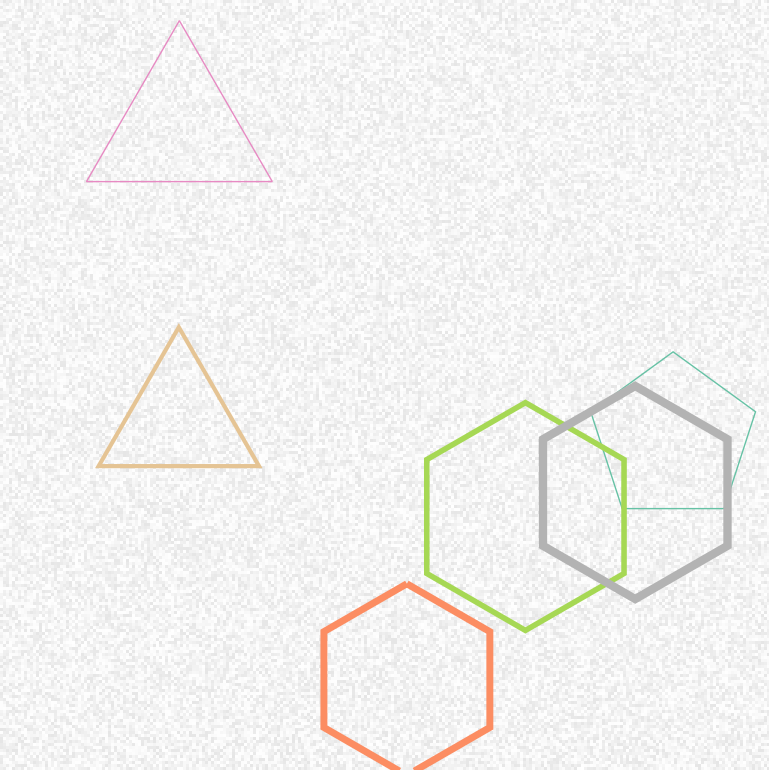[{"shape": "pentagon", "thickness": 0.5, "radius": 0.56, "center": [0.874, 0.431]}, {"shape": "hexagon", "thickness": 2.5, "radius": 0.62, "center": [0.528, 0.117]}, {"shape": "triangle", "thickness": 0.5, "radius": 0.7, "center": [0.233, 0.834]}, {"shape": "hexagon", "thickness": 2, "radius": 0.74, "center": [0.682, 0.329]}, {"shape": "triangle", "thickness": 1.5, "radius": 0.6, "center": [0.232, 0.455]}, {"shape": "hexagon", "thickness": 3, "radius": 0.69, "center": [0.825, 0.36]}]